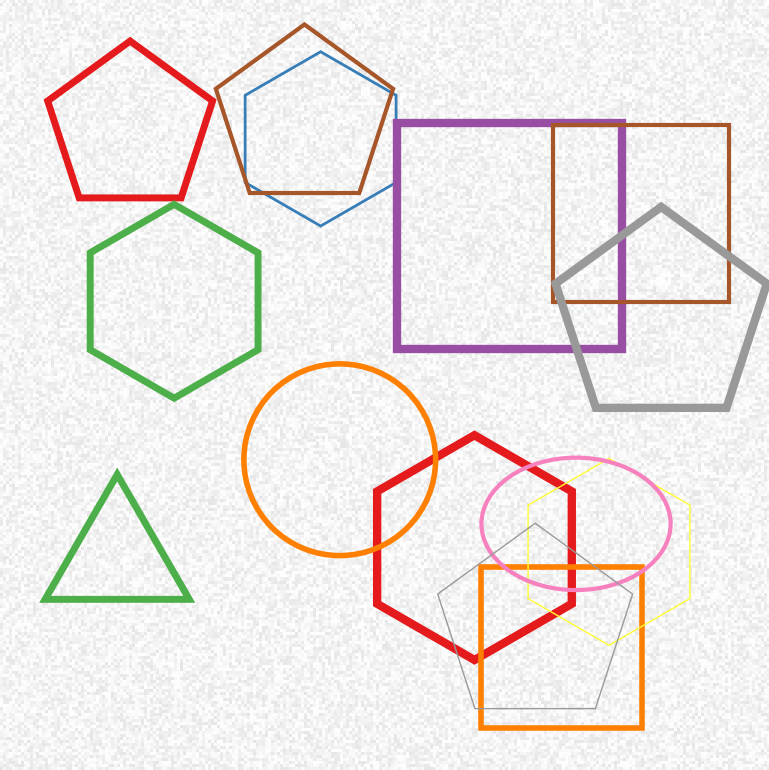[{"shape": "pentagon", "thickness": 2.5, "radius": 0.56, "center": [0.169, 0.834]}, {"shape": "hexagon", "thickness": 3, "radius": 0.73, "center": [0.616, 0.289]}, {"shape": "hexagon", "thickness": 1, "radius": 0.57, "center": [0.416, 0.82]}, {"shape": "triangle", "thickness": 2.5, "radius": 0.54, "center": [0.152, 0.276]}, {"shape": "hexagon", "thickness": 2.5, "radius": 0.63, "center": [0.226, 0.609]}, {"shape": "square", "thickness": 3, "radius": 0.73, "center": [0.662, 0.693]}, {"shape": "square", "thickness": 2, "radius": 0.52, "center": [0.729, 0.159]}, {"shape": "circle", "thickness": 2, "radius": 0.62, "center": [0.441, 0.403]}, {"shape": "hexagon", "thickness": 0.5, "radius": 0.61, "center": [0.791, 0.283]}, {"shape": "pentagon", "thickness": 1.5, "radius": 0.6, "center": [0.395, 0.847]}, {"shape": "square", "thickness": 1.5, "radius": 0.57, "center": [0.832, 0.723]}, {"shape": "oval", "thickness": 1.5, "radius": 0.61, "center": [0.748, 0.32]}, {"shape": "pentagon", "thickness": 0.5, "radius": 0.67, "center": [0.695, 0.187]}, {"shape": "pentagon", "thickness": 3, "radius": 0.72, "center": [0.859, 0.587]}]